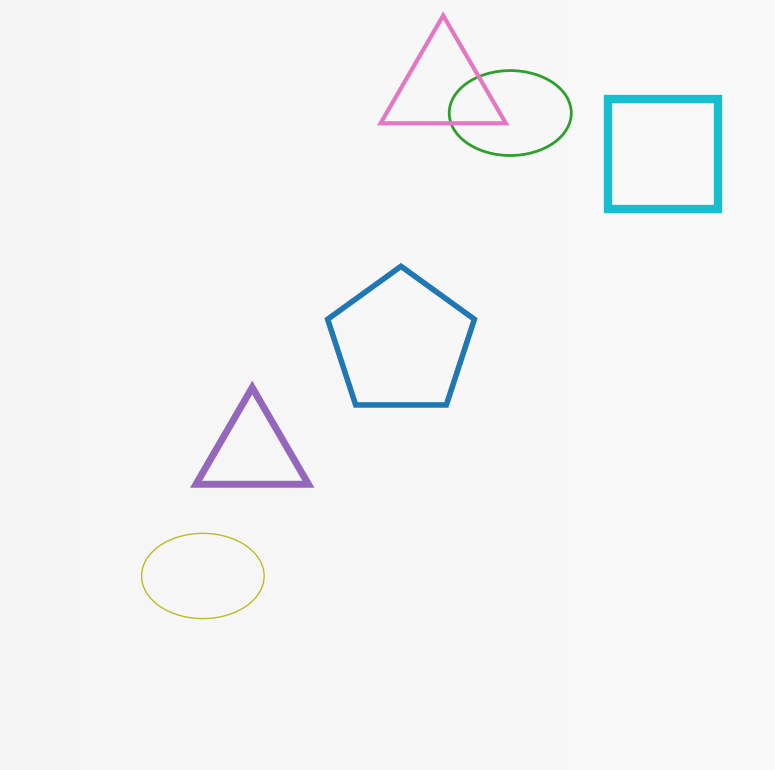[{"shape": "pentagon", "thickness": 2, "radius": 0.5, "center": [0.517, 0.555]}, {"shape": "oval", "thickness": 1, "radius": 0.39, "center": [0.658, 0.853]}, {"shape": "triangle", "thickness": 2.5, "radius": 0.42, "center": [0.325, 0.413]}, {"shape": "triangle", "thickness": 1.5, "radius": 0.47, "center": [0.572, 0.887]}, {"shape": "oval", "thickness": 0.5, "radius": 0.4, "center": [0.262, 0.252]}, {"shape": "square", "thickness": 3, "radius": 0.36, "center": [0.855, 0.8]}]